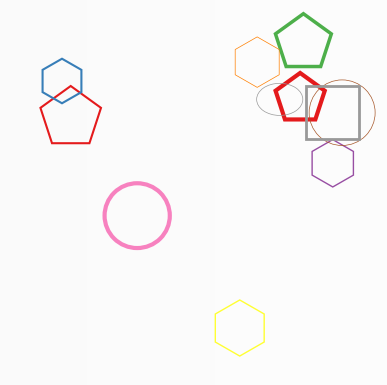[{"shape": "pentagon", "thickness": 1.5, "radius": 0.41, "center": [0.182, 0.694]}, {"shape": "pentagon", "thickness": 3, "radius": 0.33, "center": [0.775, 0.744]}, {"shape": "hexagon", "thickness": 1.5, "radius": 0.29, "center": [0.16, 0.79]}, {"shape": "pentagon", "thickness": 2.5, "radius": 0.38, "center": [0.783, 0.889]}, {"shape": "hexagon", "thickness": 1, "radius": 0.31, "center": [0.859, 0.576]}, {"shape": "hexagon", "thickness": 0.5, "radius": 0.33, "center": [0.664, 0.839]}, {"shape": "hexagon", "thickness": 1, "radius": 0.36, "center": [0.619, 0.148]}, {"shape": "circle", "thickness": 0.5, "radius": 0.43, "center": [0.883, 0.707]}, {"shape": "circle", "thickness": 3, "radius": 0.42, "center": [0.354, 0.44]}, {"shape": "oval", "thickness": 0.5, "radius": 0.3, "center": [0.722, 0.742]}, {"shape": "square", "thickness": 2, "radius": 0.34, "center": [0.859, 0.709]}]